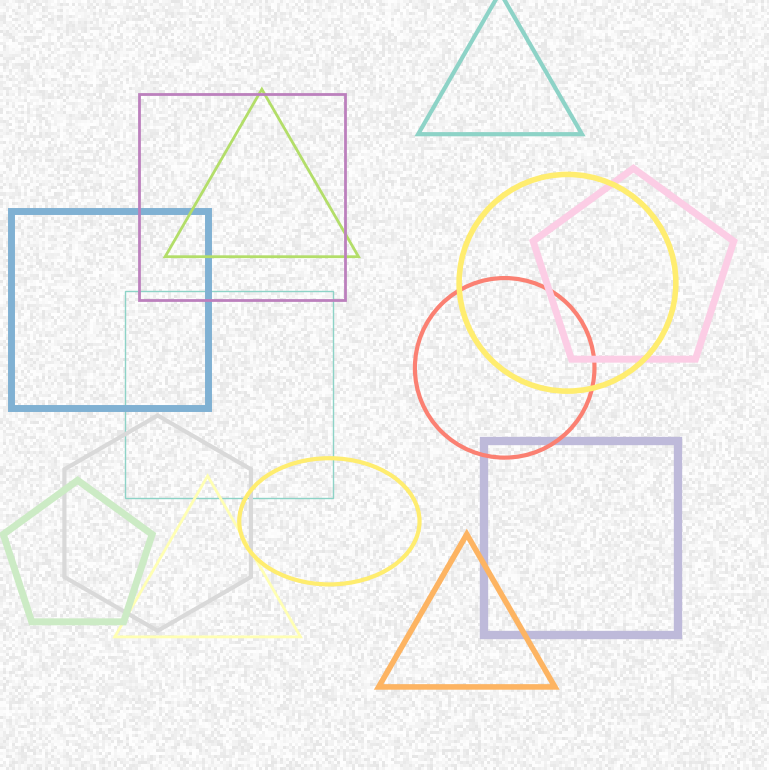[{"shape": "square", "thickness": 0.5, "radius": 0.67, "center": [0.297, 0.488]}, {"shape": "triangle", "thickness": 1.5, "radius": 0.61, "center": [0.649, 0.887]}, {"shape": "triangle", "thickness": 1, "radius": 0.7, "center": [0.27, 0.243]}, {"shape": "square", "thickness": 3, "radius": 0.63, "center": [0.754, 0.301]}, {"shape": "circle", "thickness": 1.5, "radius": 0.58, "center": [0.655, 0.522]}, {"shape": "square", "thickness": 2.5, "radius": 0.64, "center": [0.142, 0.598]}, {"shape": "triangle", "thickness": 2, "radius": 0.66, "center": [0.606, 0.174]}, {"shape": "triangle", "thickness": 1, "radius": 0.72, "center": [0.34, 0.739]}, {"shape": "pentagon", "thickness": 2.5, "radius": 0.68, "center": [0.823, 0.644]}, {"shape": "hexagon", "thickness": 1.5, "radius": 0.7, "center": [0.205, 0.321]}, {"shape": "square", "thickness": 1, "radius": 0.67, "center": [0.314, 0.744]}, {"shape": "pentagon", "thickness": 2.5, "radius": 0.51, "center": [0.101, 0.275]}, {"shape": "oval", "thickness": 1.5, "radius": 0.59, "center": [0.428, 0.323]}, {"shape": "circle", "thickness": 2, "radius": 0.7, "center": [0.737, 0.633]}]